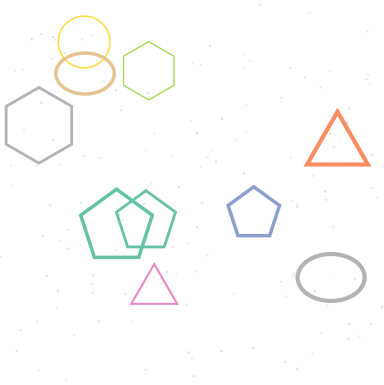[{"shape": "pentagon", "thickness": 2, "radius": 0.4, "center": [0.379, 0.424]}, {"shape": "pentagon", "thickness": 2.5, "radius": 0.49, "center": [0.303, 0.411]}, {"shape": "triangle", "thickness": 3, "radius": 0.46, "center": [0.877, 0.618]}, {"shape": "pentagon", "thickness": 2.5, "radius": 0.35, "center": [0.659, 0.445]}, {"shape": "triangle", "thickness": 1.5, "radius": 0.34, "center": [0.401, 0.245]}, {"shape": "hexagon", "thickness": 1, "radius": 0.38, "center": [0.386, 0.816]}, {"shape": "circle", "thickness": 1, "radius": 0.34, "center": [0.219, 0.891]}, {"shape": "oval", "thickness": 2.5, "radius": 0.38, "center": [0.221, 0.809]}, {"shape": "hexagon", "thickness": 2, "radius": 0.49, "center": [0.101, 0.675]}, {"shape": "oval", "thickness": 3, "radius": 0.44, "center": [0.86, 0.279]}]